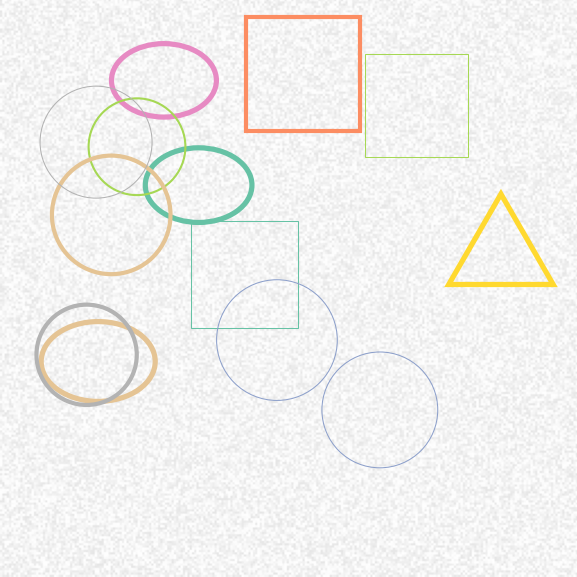[{"shape": "oval", "thickness": 2.5, "radius": 0.46, "center": [0.344, 0.679]}, {"shape": "square", "thickness": 0.5, "radius": 0.47, "center": [0.424, 0.524]}, {"shape": "square", "thickness": 2, "radius": 0.5, "center": [0.525, 0.871]}, {"shape": "circle", "thickness": 0.5, "radius": 0.5, "center": [0.658, 0.289]}, {"shape": "circle", "thickness": 0.5, "radius": 0.52, "center": [0.48, 0.41]}, {"shape": "oval", "thickness": 2.5, "radius": 0.45, "center": [0.284, 0.86]}, {"shape": "square", "thickness": 0.5, "radius": 0.45, "center": [0.722, 0.816]}, {"shape": "circle", "thickness": 1, "radius": 0.42, "center": [0.237, 0.745]}, {"shape": "triangle", "thickness": 2.5, "radius": 0.52, "center": [0.867, 0.559]}, {"shape": "oval", "thickness": 2.5, "radius": 0.49, "center": [0.17, 0.373]}, {"shape": "circle", "thickness": 2, "radius": 0.51, "center": [0.193, 0.627]}, {"shape": "circle", "thickness": 0.5, "radius": 0.48, "center": [0.166, 0.753]}, {"shape": "circle", "thickness": 2, "radius": 0.43, "center": [0.15, 0.385]}]